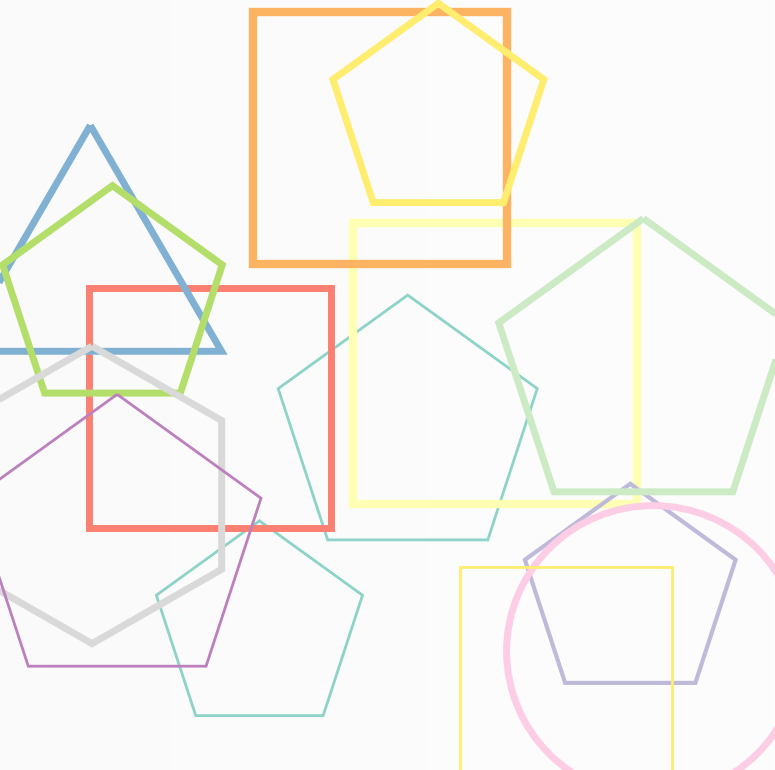[{"shape": "pentagon", "thickness": 1, "radius": 0.7, "center": [0.335, 0.184]}, {"shape": "pentagon", "thickness": 1, "radius": 0.88, "center": [0.526, 0.441]}, {"shape": "square", "thickness": 3, "radius": 0.92, "center": [0.638, 0.528]}, {"shape": "pentagon", "thickness": 1.5, "radius": 0.71, "center": [0.813, 0.229]}, {"shape": "square", "thickness": 2.5, "radius": 0.78, "center": [0.271, 0.47]}, {"shape": "triangle", "thickness": 2.5, "radius": 0.98, "center": [0.116, 0.642]}, {"shape": "square", "thickness": 3, "radius": 0.82, "center": [0.49, 0.821]}, {"shape": "pentagon", "thickness": 2.5, "radius": 0.74, "center": [0.145, 0.61]}, {"shape": "circle", "thickness": 2.5, "radius": 0.95, "center": [0.843, 0.154]}, {"shape": "hexagon", "thickness": 2.5, "radius": 0.97, "center": [0.119, 0.357]}, {"shape": "pentagon", "thickness": 1, "radius": 0.98, "center": [0.151, 0.293]}, {"shape": "pentagon", "thickness": 2.5, "radius": 0.98, "center": [0.83, 0.52]}, {"shape": "pentagon", "thickness": 2.5, "radius": 0.72, "center": [0.566, 0.853]}, {"shape": "square", "thickness": 1, "radius": 0.68, "center": [0.731, 0.126]}]